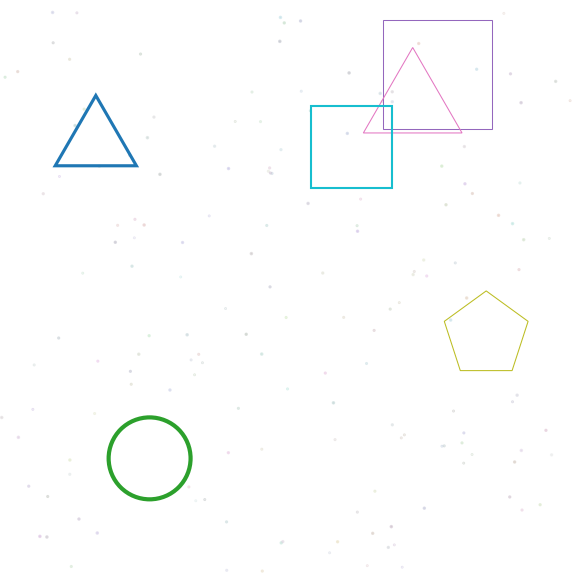[{"shape": "triangle", "thickness": 1.5, "radius": 0.41, "center": [0.166, 0.753]}, {"shape": "circle", "thickness": 2, "radius": 0.35, "center": [0.259, 0.205]}, {"shape": "square", "thickness": 0.5, "radius": 0.47, "center": [0.757, 0.87]}, {"shape": "triangle", "thickness": 0.5, "radius": 0.49, "center": [0.715, 0.818]}, {"shape": "pentagon", "thickness": 0.5, "radius": 0.38, "center": [0.842, 0.419]}, {"shape": "square", "thickness": 1, "radius": 0.35, "center": [0.609, 0.744]}]